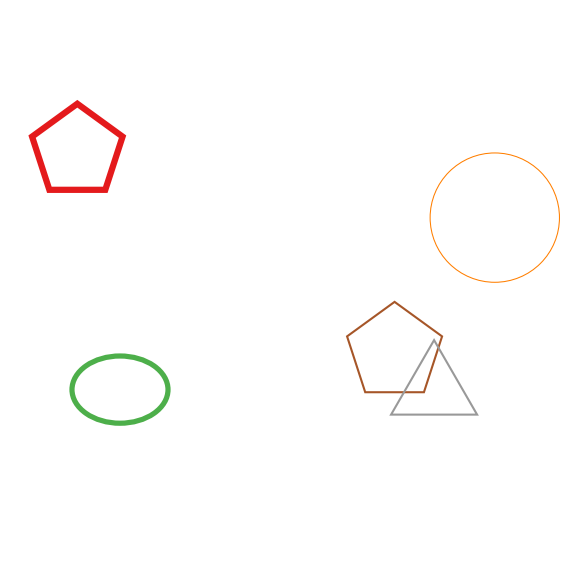[{"shape": "pentagon", "thickness": 3, "radius": 0.41, "center": [0.134, 0.737]}, {"shape": "oval", "thickness": 2.5, "radius": 0.42, "center": [0.208, 0.324]}, {"shape": "circle", "thickness": 0.5, "radius": 0.56, "center": [0.857, 0.622]}, {"shape": "pentagon", "thickness": 1, "radius": 0.43, "center": [0.683, 0.39]}, {"shape": "triangle", "thickness": 1, "radius": 0.43, "center": [0.752, 0.324]}]